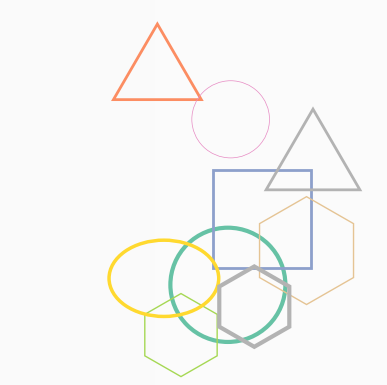[{"shape": "circle", "thickness": 3, "radius": 0.74, "center": [0.588, 0.26]}, {"shape": "triangle", "thickness": 2, "radius": 0.65, "center": [0.406, 0.807]}, {"shape": "square", "thickness": 2, "radius": 0.63, "center": [0.676, 0.432]}, {"shape": "circle", "thickness": 0.5, "radius": 0.5, "center": [0.595, 0.69]}, {"shape": "hexagon", "thickness": 1, "radius": 0.54, "center": [0.467, 0.13]}, {"shape": "oval", "thickness": 2.5, "radius": 0.71, "center": [0.423, 0.277]}, {"shape": "hexagon", "thickness": 1, "radius": 0.7, "center": [0.791, 0.349]}, {"shape": "hexagon", "thickness": 3, "radius": 0.52, "center": [0.656, 0.204]}, {"shape": "triangle", "thickness": 2, "radius": 0.7, "center": [0.808, 0.577]}]